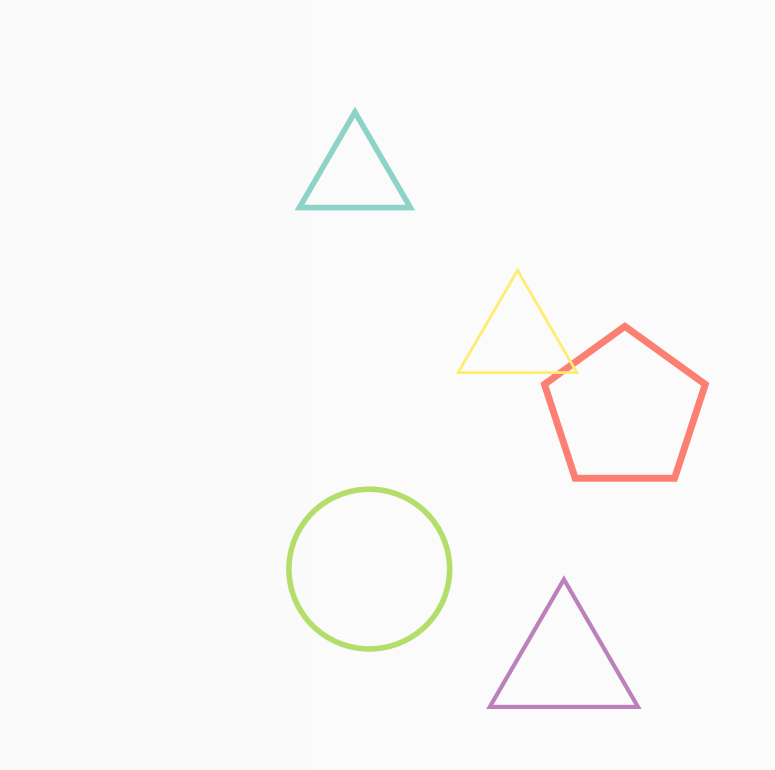[{"shape": "triangle", "thickness": 2, "radius": 0.41, "center": [0.458, 0.772]}, {"shape": "pentagon", "thickness": 2.5, "radius": 0.55, "center": [0.806, 0.467]}, {"shape": "circle", "thickness": 2, "radius": 0.52, "center": [0.476, 0.261]}, {"shape": "triangle", "thickness": 1.5, "radius": 0.55, "center": [0.728, 0.137]}, {"shape": "triangle", "thickness": 1, "radius": 0.44, "center": [0.668, 0.56]}]